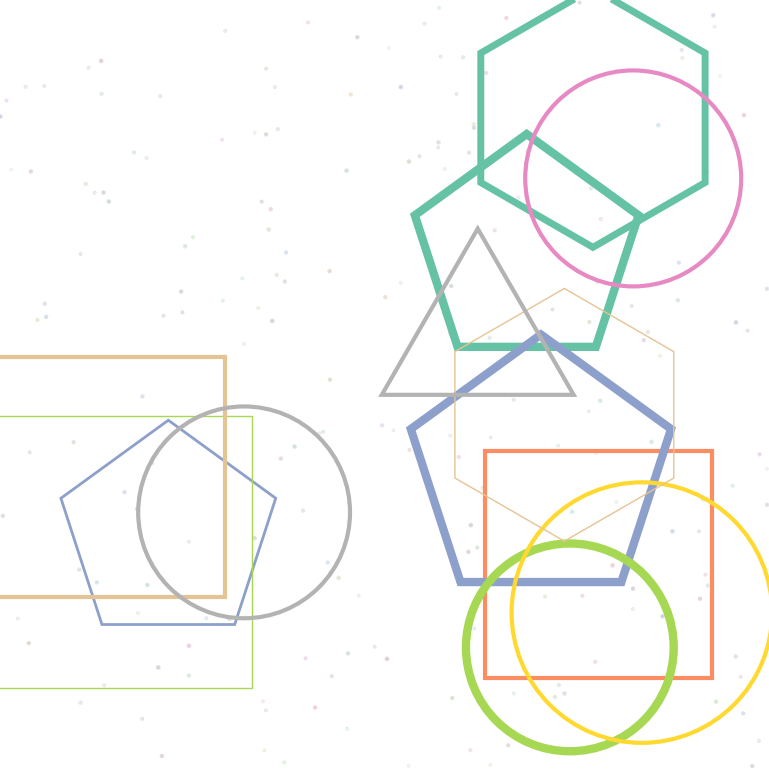[{"shape": "hexagon", "thickness": 2.5, "radius": 0.84, "center": [0.77, 0.847]}, {"shape": "pentagon", "thickness": 3, "radius": 0.76, "center": [0.684, 0.673]}, {"shape": "square", "thickness": 1.5, "radius": 0.74, "center": [0.777, 0.267]}, {"shape": "pentagon", "thickness": 3, "radius": 0.89, "center": [0.703, 0.388]}, {"shape": "pentagon", "thickness": 1, "radius": 0.73, "center": [0.219, 0.308]}, {"shape": "circle", "thickness": 1.5, "radius": 0.7, "center": [0.822, 0.768]}, {"shape": "circle", "thickness": 3, "radius": 0.67, "center": [0.74, 0.159]}, {"shape": "square", "thickness": 0.5, "radius": 0.88, "center": [0.151, 0.283]}, {"shape": "circle", "thickness": 1.5, "radius": 0.85, "center": [0.834, 0.204]}, {"shape": "hexagon", "thickness": 0.5, "radius": 0.82, "center": [0.733, 0.461]}, {"shape": "square", "thickness": 1.5, "radius": 0.78, "center": [0.136, 0.381]}, {"shape": "circle", "thickness": 1.5, "radius": 0.69, "center": [0.317, 0.335]}, {"shape": "triangle", "thickness": 1.5, "radius": 0.72, "center": [0.62, 0.559]}]